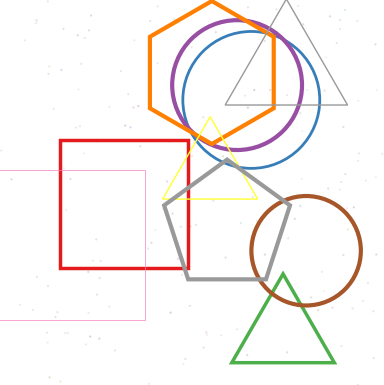[{"shape": "square", "thickness": 2.5, "radius": 0.83, "center": [0.321, 0.471]}, {"shape": "circle", "thickness": 2, "radius": 0.89, "center": [0.653, 0.74]}, {"shape": "triangle", "thickness": 2.5, "radius": 0.77, "center": [0.735, 0.135]}, {"shape": "circle", "thickness": 3, "radius": 0.84, "center": [0.616, 0.779]}, {"shape": "hexagon", "thickness": 3, "radius": 0.93, "center": [0.55, 0.812]}, {"shape": "triangle", "thickness": 1, "radius": 0.71, "center": [0.546, 0.554]}, {"shape": "circle", "thickness": 3, "radius": 0.71, "center": [0.795, 0.349]}, {"shape": "square", "thickness": 0.5, "radius": 0.98, "center": [0.182, 0.363]}, {"shape": "pentagon", "thickness": 3, "radius": 0.86, "center": [0.59, 0.413]}, {"shape": "triangle", "thickness": 1, "radius": 0.92, "center": [0.744, 0.819]}]